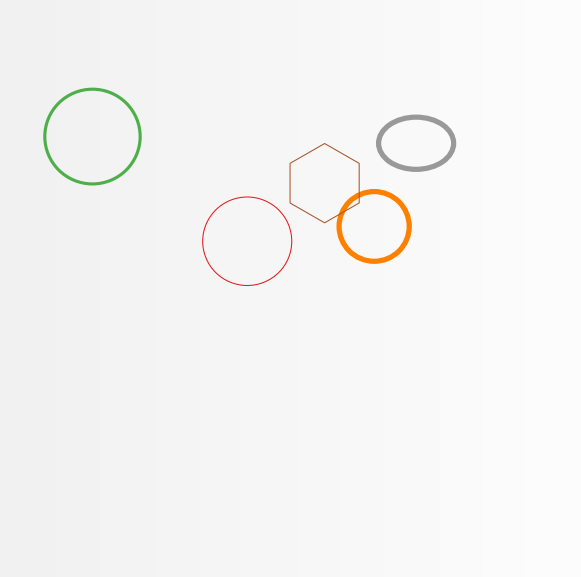[{"shape": "circle", "thickness": 0.5, "radius": 0.38, "center": [0.425, 0.581]}, {"shape": "circle", "thickness": 1.5, "radius": 0.41, "center": [0.159, 0.763]}, {"shape": "circle", "thickness": 2.5, "radius": 0.3, "center": [0.644, 0.607]}, {"shape": "hexagon", "thickness": 0.5, "radius": 0.34, "center": [0.558, 0.682]}, {"shape": "oval", "thickness": 2.5, "radius": 0.32, "center": [0.716, 0.751]}]